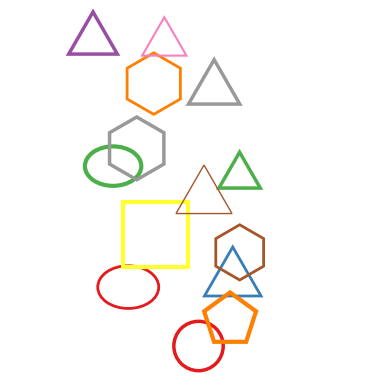[{"shape": "oval", "thickness": 2, "radius": 0.4, "center": [0.333, 0.254]}, {"shape": "circle", "thickness": 2.5, "radius": 0.32, "center": [0.516, 0.101]}, {"shape": "triangle", "thickness": 2, "radius": 0.42, "center": [0.605, 0.274]}, {"shape": "oval", "thickness": 3, "radius": 0.37, "center": [0.294, 0.569]}, {"shape": "triangle", "thickness": 2.5, "radius": 0.31, "center": [0.622, 0.543]}, {"shape": "triangle", "thickness": 2.5, "radius": 0.36, "center": [0.242, 0.896]}, {"shape": "hexagon", "thickness": 2, "radius": 0.4, "center": [0.399, 0.783]}, {"shape": "pentagon", "thickness": 3, "radius": 0.35, "center": [0.598, 0.17]}, {"shape": "square", "thickness": 3, "radius": 0.42, "center": [0.403, 0.391]}, {"shape": "hexagon", "thickness": 2, "radius": 0.36, "center": [0.623, 0.344]}, {"shape": "triangle", "thickness": 1, "radius": 0.42, "center": [0.53, 0.487]}, {"shape": "triangle", "thickness": 1.5, "radius": 0.33, "center": [0.427, 0.889]}, {"shape": "triangle", "thickness": 2.5, "radius": 0.38, "center": [0.556, 0.768]}, {"shape": "hexagon", "thickness": 2.5, "radius": 0.41, "center": [0.355, 0.615]}]